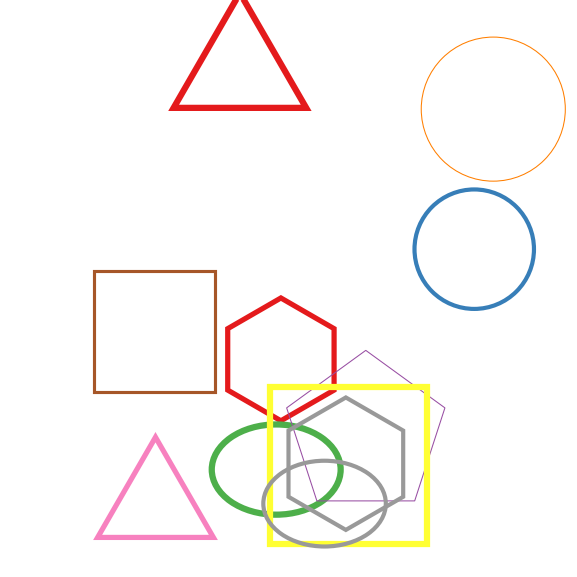[{"shape": "triangle", "thickness": 3, "radius": 0.66, "center": [0.415, 0.879]}, {"shape": "hexagon", "thickness": 2.5, "radius": 0.53, "center": [0.486, 0.377]}, {"shape": "circle", "thickness": 2, "radius": 0.52, "center": [0.821, 0.568]}, {"shape": "oval", "thickness": 3, "radius": 0.56, "center": [0.478, 0.186]}, {"shape": "pentagon", "thickness": 0.5, "radius": 0.72, "center": [0.633, 0.248]}, {"shape": "circle", "thickness": 0.5, "radius": 0.62, "center": [0.854, 0.81]}, {"shape": "square", "thickness": 3, "radius": 0.68, "center": [0.604, 0.193]}, {"shape": "square", "thickness": 1.5, "radius": 0.52, "center": [0.267, 0.425]}, {"shape": "triangle", "thickness": 2.5, "radius": 0.58, "center": [0.269, 0.126]}, {"shape": "oval", "thickness": 2, "radius": 0.53, "center": [0.562, 0.127]}, {"shape": "hexagon", "thickness": 2, "radius": 0.57, "center": [0.599, 0.196]}]